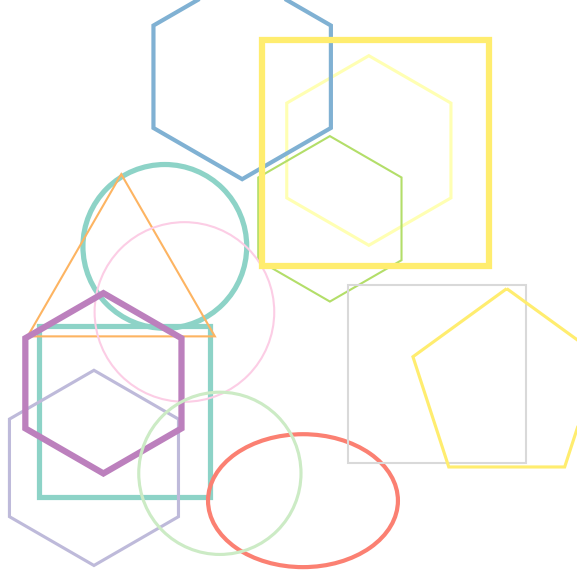[{"shape": "circle", "thickness": 2.5, "radius": 0.71, "center": [0.285, 0.572]}, {"shape": "square", "thickness": 2.5, "radius": 0.74, "center": [0.216, 0.287]}, {"shape": "hexagon", "thickness": 1.5, "radius": 0.82, "center": [0.639, 0.739]}, {"shape": "hexagon", "thickness": 1.5, "radius": 0.84, "center": [0.163, 0.189]}, {"shape": "oval", "thickness": 2, "radius": 0.82, "center": [0.525, 0.132]}, {"shape": "hexagon", "thickness": 2, "radius": 0.89, "center": [0.419, 0.866]}, {"shape": "triangle", "thickness": 1, "radius": 0.94, "center": [0.21, 0.51]}, {"shape": "hexagon", "thickness": 1, "radius": 0.72, "center": [0.571, 0.62]}, {"shape": "circle", "thickness": 1, "radius": 0.78, "center": [0.319, 0.459]}, {"shape": "square", "thickness": 1, "radius": 0.77, "center": [0.757, 0.352]}, {"shape": "hexagon", "thickness": 3, "radius": 0.78, "center": [0.179, 0.335]}, {"shape": "circle", "thickness": 1.5, "radius": 0.7, "center": [0.381, 0.18]}, {"shape": "pentagon", "thickness": 1.5, "radius": 0.85, "center": [0.877, 0.329]}, {"shape": "square", "thickness": 3, "radius": 0.98, "center": [0.65, 0.734]}]